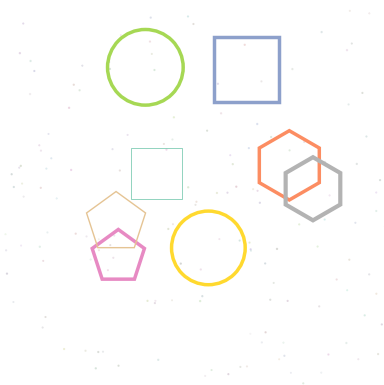[{"shape": "square", "thickness": 0.5, "radius": 0.33, "center": [0.406, 0.55]}, {"shape": "hexagon", "thickness": 2.5, "radius": 0.45, "center": [0.751, 0.571]}, {"shape": "square", "thickness": 2.5, "radius": 0.42, "center": [0.64, 0.82]}, {"shape": "pentagon", "thickness": 2.5, "radius": 0.36, "center": [0.307, 0.333]}, {"shape": "circle", "thickness": 2.5, "radius": 0.49, "center": [0.378, 0.825]}, {"shape": "circle", "thickness": 2.5, "radius": 0.48, "center": [0.541, 0.356]}, {"shape": "pentagon", "thickness": 1, "radius": 0.4, "center": [0.301, 0.422]}, {"shape": "hexagon", "thickness": 3, "radius": 0.41, "center": [0.813, 0.51]}]